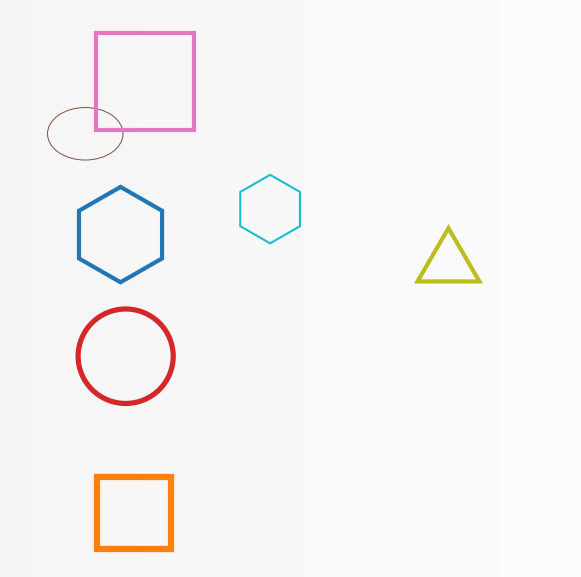[{"shape": "hexagon", "thickness": 2, "radius": 0.41, "center": [0.207, 0.593]}, {"shape": "square", "thickness": 3, "radius": 0.32, "center": [0.23, 0.111]}, {"shape": "circle", "thickness": 2.5, "radius": 0.41, "center": [0.216, 0.382]}, {"shape": "oval", "thickness": 0.5, "radius": 0.32, "center": [0.147, 0.768]}, {"shape": "square", "thickness": 2, "radius": 0.42, "center": [0.25, 0.859]}, {"shape": "triangle", "thickness": 2, "radius": 0.31, "center": [0.772, 0.543]}, {"shape": "hexagon", "thickness": 1, "radius": 0.3, "center": [0.465, 0.637]}]